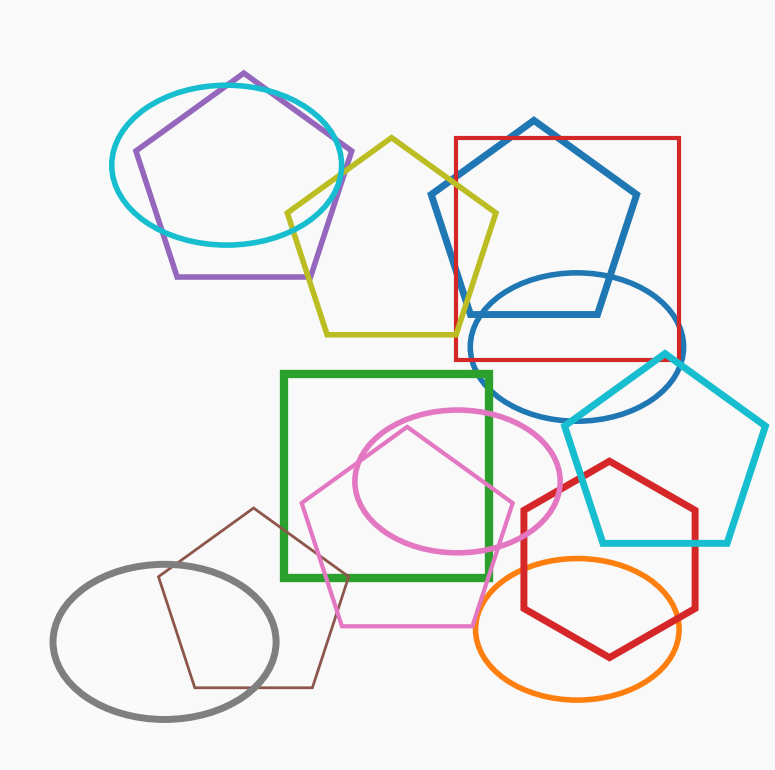[{"shape": "oval", "thickness": 2, "radius": 0.69, "center": [0.744, 0.549]}, {"shape": "pentagon", "thickness": 2.5, "radius": 0.7, "center": [0.689, 0.704]}, {"shape": "oval", "thickness": 2, "radius": 0.66, "center": [0.745, 0.183]}, {"shape": "square", "thickness": 3, "radius": 0.66, "center": [0.499, 0.382]}, {"shape": "square", "thickness": 1.5, "radius": 0.72, "center": [0.733, 0.677]}, {"shape": "hexagon", "thickness": 2.5, "radius": 0.64, "center": [0.786, 0.274]}, {"shape": "pentagon", "thickness": 2, "radius": 0.73, "center": [0.315, 0.759]}, {"shape": "pentagon", "thickness": 1, "radius": 0.65, "center": [0.327, 0.211]}, {"shape": "oval", "thickness": 2, "radius": 0.66, "center": [0.59, 0.375]}, {"shape": "pentagon", "thickness": 1.5, "radius": 0.72, "center": [0.525, 0.302]}, {"shape": "oval", "thickness": 2.5, "radius": 0.72, "center": [0.212, 0.166]}, {"shape": "pentagon", "thickness": 2, "radius": 0.71, "center": [0.505, 0.68]}, {"shape": "oval", "thickness": 2, "radius": 0.74, "center": [0.292, 0.786]}, {"shape": "pentagon", "thickness": 2.5, "radius": 0.68, "center": [0.858, 0.405]}]